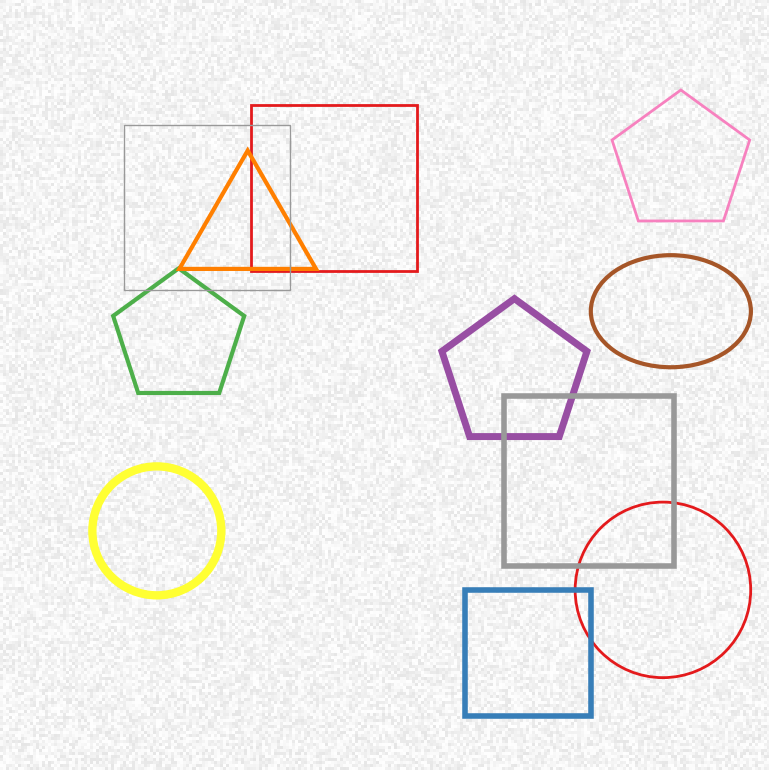[{"shape": "square", "thickness": 1, "radius": 0.54, "center": [0.434, 0.756]}, {"shape": "circle", "thickness": 1, "radius": 0.57, "center": [0.861, 0.234]}, {"shape": "square", "thickness": 2, "radius": 0.41, "center": [0.686, 0.152]}, {"shape": "pentagon", "thickness": 1.5, "radius": 0.45, "center": [0.232, 0.562]}, {"shape": "pentagon", "thickness": 2.5, "radius": 0.5, "center": [0.668, 0.513]}, {"shape": "triangle", "thickness": 1.5, "radius": 0.51, "center": [0.322, 0.702]}, {"shape": "circle", "thickness": 3, "radius": 0.42, "center": [0.204, 0.311]}, {"shape": "oval", "thickness": 1.5, "radius": 0.52, "center": [0.871, 0.596]}, {"shape": "pentagon", "thickness": 1, "radius": 0.47, "center": [0.884, 0.789]}, {"shape": "square", "thickness": 2, "radius": 0.55, "center": [0.765, 0.376]}, {"shape": "square", "thickness": 0.5, "radius": 0.54, "center": [0.269, 0.731]}]